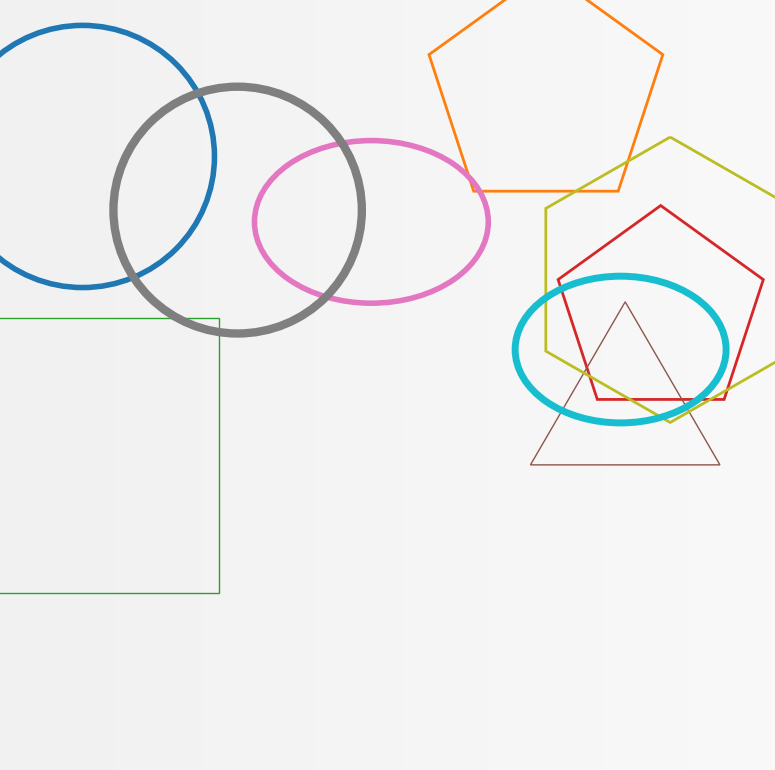[{"shape": "circle", "thickness": 2, "radius": 0.85, "center": [0.107, 0.797]}, {"shape": "pentagon", "thickness": 1, "radius": 0.79, "center": [0.704, 0.88]}, {"shape": "square", "thickness": 0.5, "radius": 0.89, "center": [0.104, 0.408]}, {"shape": "pentagon", "thickness": 1, "radius": 0.7, "center": [0.853, 0.594]}, {"shape": "triangle", "thickness": 0.5, "radius": 0.71, "center": [0.807, 0.467]}, {"shape": "oval", "thickness": 2, "radius": 0.75, "center": [0.479, 0.712]}, {"shape": "circle", "thickness": 3, "radius": 0.8, "center": [0.307, 0.727]}, {"shape": "hexagon", "thickness": 1, "radius": 0.93, "center": [0.865, 0.637]}, {"shape": "oval", "thickness": 2.5, "radius": 0.68, "center": [0.801, 0.546]}]